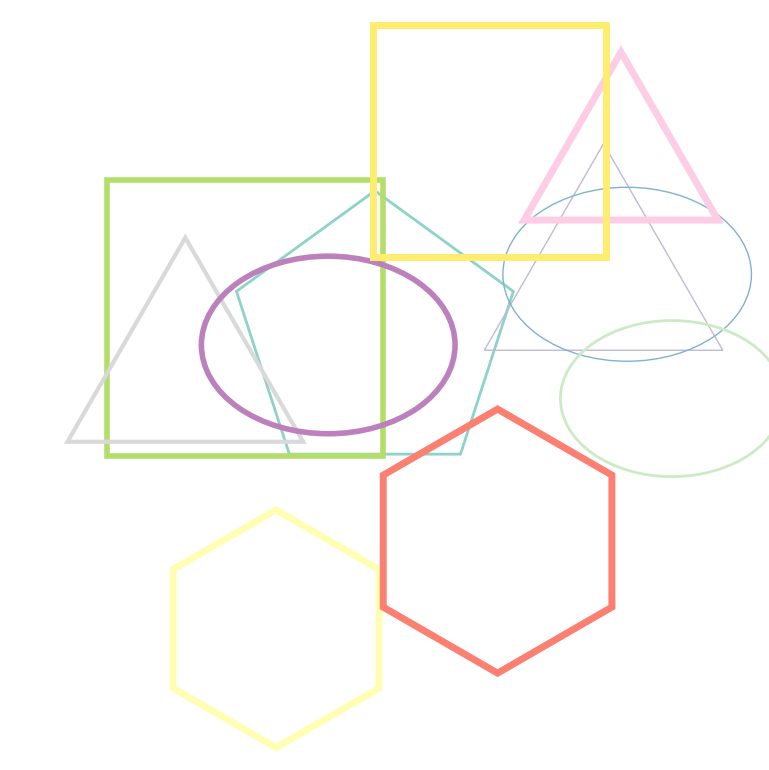[{"shape": "pentagon", "thickness": 1, "radius": 0.95, "center": [0.487, 0.563]}, {"shape": "hexagon", "thickness": 2.5, "radius": 0.77, "center": [0.359, 0.183]}, {"shape": "triangle", "thickness": 0.5, "radius": 0.89, "center": [0.784, 0.635]}, {"shape": "hexagon", "thickness": 2.5, "radius": 0.86, "center": [0.646, 0.297]}, {"shape": "oval", "thickness": 0.5, "radius": 0.81, "center": [0.814, 0.644]}, {"shape": "square", "thickness": 2, "radius": 0.9, "center": [0.318, 0.587]}, {"shape": "triangle", "thickness": 2.5, "radius": 0.73, "center": [0.807, 0.787]}, {"shape": "triangle", "thickness": 1.5, "radius": 0.88, "center": [0.241, 0.515]}, {"shape": "oval", "thickness": 2, "radius": 0.82, "center": [0.426, 0.552]}, {"shape": "oval", "thickness": 1, "radius": 0.72, "center": [0.873, 0.482]}, {"shape": "square", "thickness": 2.5, "radius": 0.75, "center": [0.636, 0.816]}]